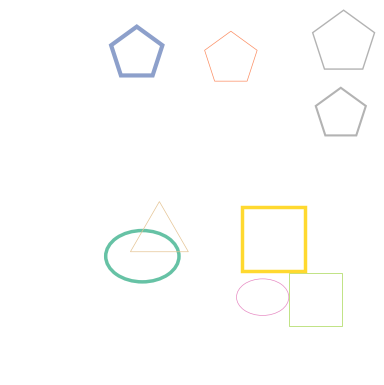[{"shape": "oval", "thickness": 2.5, "radius": 0.48, "center": [0.37, 0.335]}, {"shape": "pentagon", "thickness": 0.5, "radius": 0.36, "center": [0.6, 0.847]}, {"shape": "pentagon", "thickness": 3, "radius": 0.35, "center": [0.355, 0.861]}, {"shape": "oval", "thickness": 0.5, "radius": 0.34, "center": [0.682, 0.228]}, {"shape": "square", "thickness": 0.5, "radius": 0.34, "center": [0.819, 0.222]}, {"shape": "square", "thickness": 2.5, "radius": 0.41, "center": [0.71, 0.379]}, {"shape": "triangle", "thickness": 0.5, "radius": 0.43, "center": [0.414, 0.39]}, {"shape": "pentagon", "thickness": 1, "radius": 0.42, "center": [0.892, 0.889]}, {"shape": "pentagon", "thickness": 1.5, "radius": 0.34, "center": [0.885, 0.704]}]